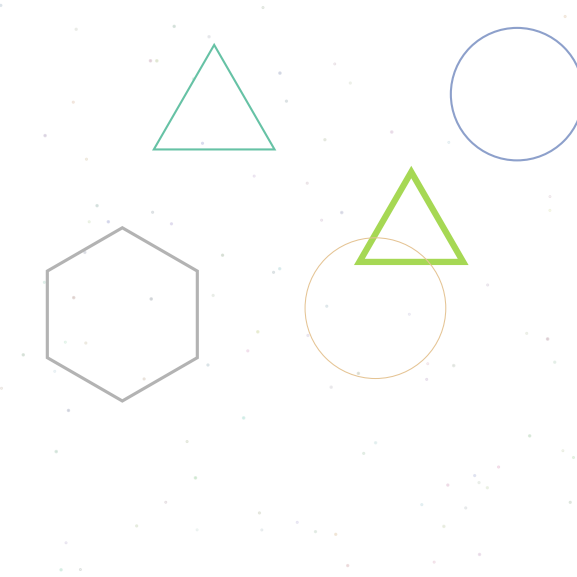[{"shape": "triangle", "thickness": 1, "radius": 0.6, "center": [0.371, 0.801]}, {"shape": "circle", "thickness": 1, "radius": 0.57, "center": [0.895, 0.836]}, {"shape": "triangle", "thickness": 3, "radius": 0.52, "center": [0.712, 0.597]}, {"shape": "circle", "thickness": 0.5, "radius": 0.61, "center": [0.65, 0.465]}, {"shape": "hexagon", "thickness": 1.5, "radius": 0.75, "center": [0.212, 0.455]}]